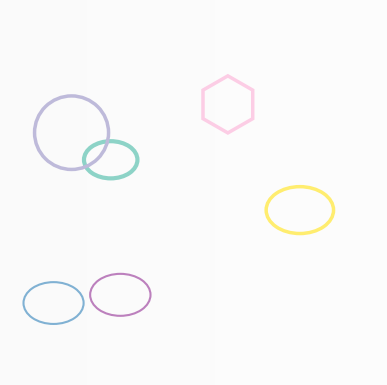[{"shape": "oval", "thickness": 3, "radius": 0.34, "center": [0.286, 0.585]}, {"shape": "circle", "thickness": 2.5, "radius": 0.48, "center": [0.185, 0.655]}, {"shape": "oval", "thickness": 1.5, "radius": 0.39, "center": [0.138, 0.213]}, {"shape": "hexagon", "thickness": 2.5, "radius": 0.37, "center": [0.588, 0.729]}, {"shape": "oval", "thickness": 1.5, "radius": 0.39, "center": [0.311, 0.234]}, {"shape": "oval", "thickness": 2.5, "radius": 0.43, "center": [0.774, 0.454]}]